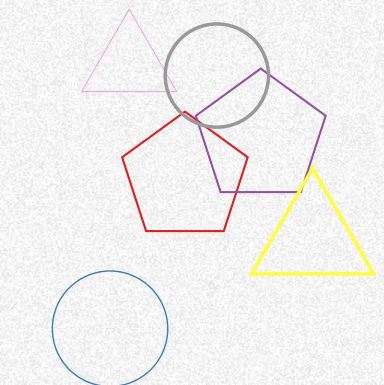[{"shape": "pentagon", "thickness": 1.5, "radius": 0.86, "center": [0.48, 0.538]}, {"shape": "circle", "thickness": 1, "radius": 0.75, "center": [0.286, 0.146]}, {"shape": "pentagon", "thickness": 1.5, "radius": 0.89, "center": [0.677, 0.644]}, {"shape": "triangle", "thickness": 2.5, "radius": 0.92, "center": [0.812, 0.38]}, {"shape": "triangle", "thickness": 0.5, "radius": 0.71, "center": [0.335, 0.833]}, {"shape": "circle", "thickness": 2.5, "radius": 0.67, "center": [0.563, 0.804]}]